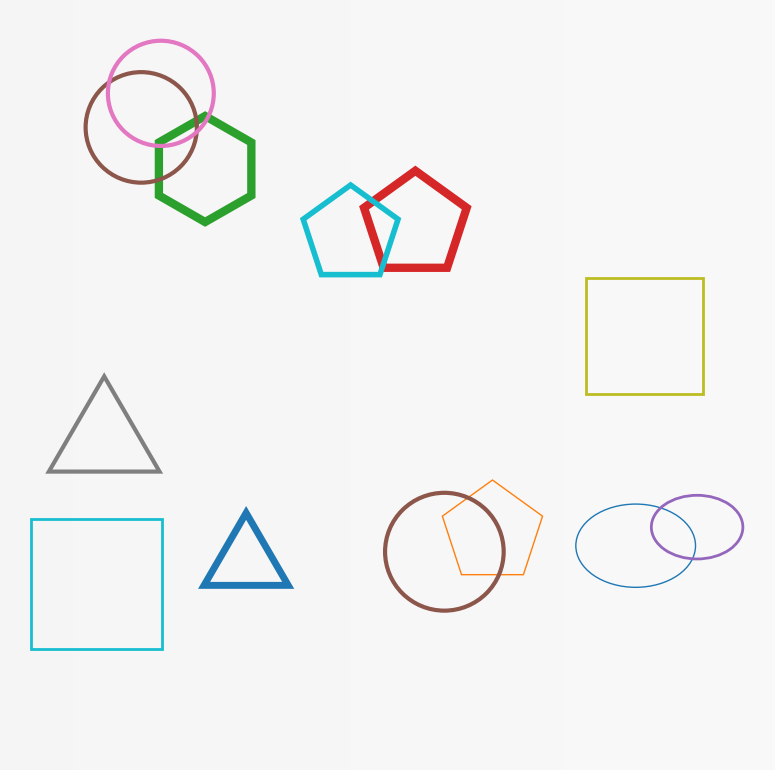[{"shape": "oval", "thickness": 0.5, "radius": 0.39, "center": [0.82, 0.291]}, {"shape": "triangle", "thickness": 2.5, "radius": 0.31, "center": [0.318, 0.271]}, {"shape": "pentagon", "thickness": 0.5, "radius": 0.34, "center": [0.635, 0.309]}, {"shape": "hexagon", "thickness": 3, "radius": 0.34, "center": [0.265, 0.781]}, {"shape": "pentagon", "thickness": 3, "radius": 0.35, "center": [0.536, 0.709]}, {"shape": "oval", "thickness": 1, "radius": 0.3, "center": [0.899, 0.315]}, {"shape": "circle", "thickness": 1.5, "radius": 0.36, "center": [0.182, 0.835]}, {"shape": "circle", "thickness": 1.5, "radius": 0.38, "center": [0.573, 0.283]}, {"shape": "circle", "thickness": 1.5, "radius": 0.34, "center": [0.208, 0.879]}, {"shape": "triangle", "thickness": 1.5, "radius": 0.41, "center": [0.134, 0.429]}, {"shape": "square", "thickness": 1, "radius": 0.38, "center": [0.831, 0.564]}, {"shape": "pentagon", "thickness": 2, "radius": 0.32, "center": [0.452, 0.695]}, {"shape": "square", "thickness": 1, "radius": 0.42, "center": [0.125, 0.242]}]